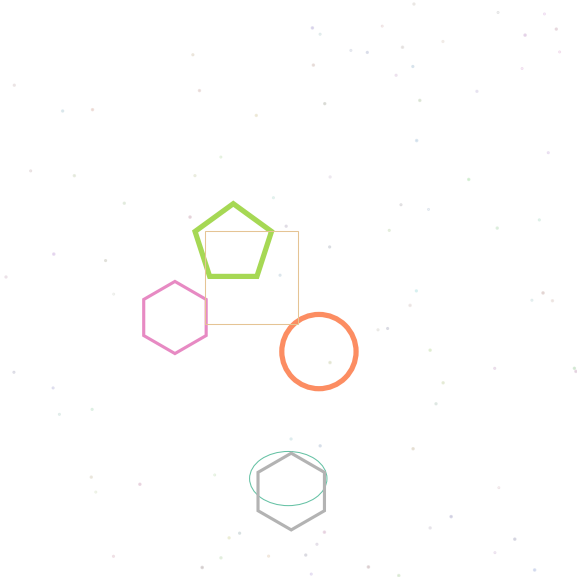[{"shape": "oval", "thickness": 0.5, "radius": 0.33, "center": [0.499, 0.17]}, {"shape": "circle", "thickness": 2.5, "radius": 0.32, "center": [0.552, 0.39]}, {"shape": "hexagon", "thickness": 1.5, "radius": 0.31, "center": [0.303, 0.449]}, {"shape": "pentagon", "thickness": 2.5, "radius": 0.35, "center": [0.404, 0.577]}, {"shape": "square", "thickness": 0.5, "radius": 0.4, "center": [0.435, 0.519]}, {"shape": "hexagon", "thickness": 1.5, "radius": 0.33, "center": [0.504, 0.148]}]